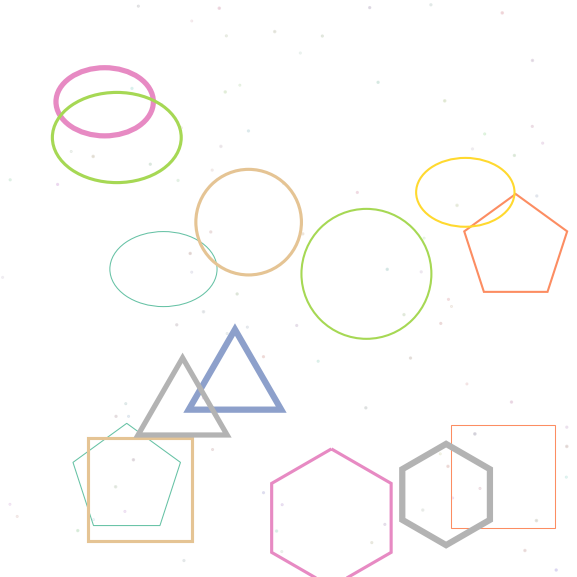[{"shape": "oval", "thickness": 0.5, "radius": 0.46, "center": [0.283, 0.533]}, {"shape": "pentagon", "thickness": 0.5, "radius": 0.49, "center": [0.219, 0.168]}, {"shape": "pentagon", "thickness": 1, "radius": 0.47, "center": [0.893, 0.57]}, {"shape": "square", "thickness": 0.5, "radius": 0.45, "center": [0.871, 0.174]}, {"shape": "triangle", "thickness": 3, "radius": 0.46, "center": [0.407, 0.336]}, {"shape": "oval", "thickness": 2.5, "radius": 0.42, "center": [0.181, 0.823]}, {"shape": "hexagon", "thickness": 1.5, "radius": 0.6, "center": [0.574, 0.102]}, {"shape": "circle", "thickness": 1, "radius": 0.56, "center": [0.634, 0.525]}, {"shape": "oval", "thickness": 1.5, "radius": 0.56, "center": [0.202, 0.761]}, {"shape": "oval", "thickness": 1, "radius": 0.43, "center": [0.806, 0.666]}, {"shape": "circle", "thickness": 1.5, "radius": 0.46, "center": [0.431, 0.614]}, {"shape": "square", "thickness": 1.5, "radius": 0.45, "center": [0.242, 0.151]}, {"shape": "hexagon", "thickness": 3, "radius": 0.44, "center": [0.772, 0.143]}, {"shape": "triangle", "thickness": 2.5, "radius": 0.45, "center": [0.316, 0.29]}]